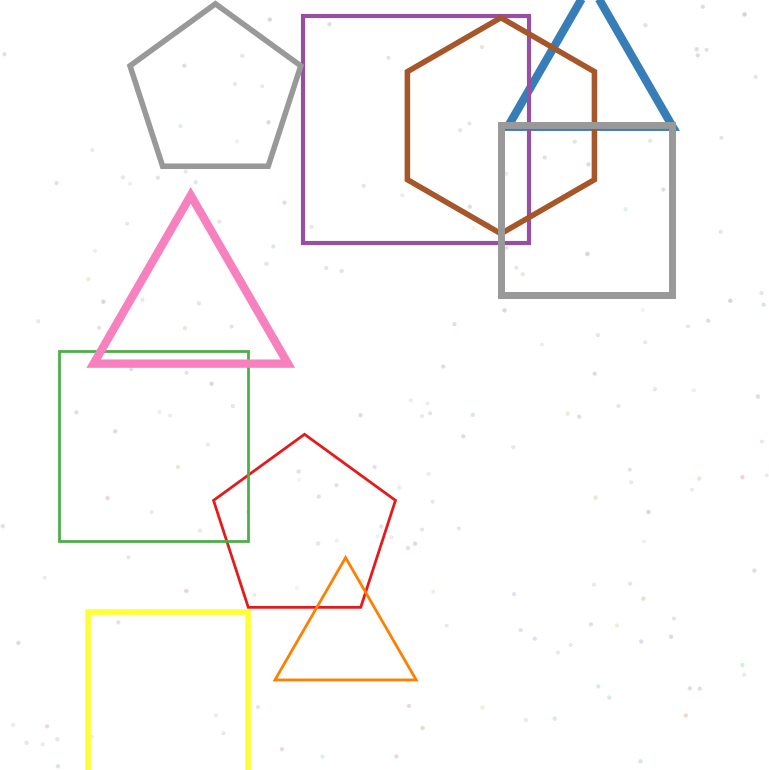[{"shape": "pentagon", "thickness": 1, "radius": 0.62, "center": [0.395, 0.312]}, {"shape": "triangle", "thickness": 3, "radius": 0.62, "center": [0.767, 0.897]}, {"shape": "square", "thickness": 1, "radius": 0.61, "center": [0.199, 0.421]}, {"shape": "square", "thickness": 1.5, "radius": 0.74, "center": [0.54, 0.832]}, {"shape": "triangle", "thickness": 1, "radius": 0.53, "center": [0.449, 0.17]}, {"shape": "square", "thickness": 2, "radius": 0.52, "center": [0.218, 0.101]}, {"shape": "hexagon", "thickness": 2, "radius": 0.7, "center": [0.651, 0.837]}, {"shape": "triangle", "thickness": 3, "radius": 0.73, "center": [0.248, 0.601]}, {"shape": "square", "thickness": 2.5, "radius": 0.55, "center": [0.762, 0.727]}, {"shape": "pentagon", "thickness": 2, "radius": 0.58, "center": [0.28, 0.878]}]